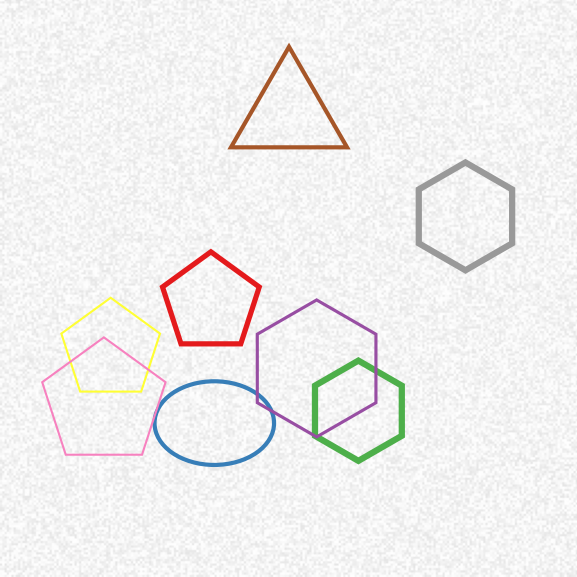[{"shape": "pentagon", "thickness": 2.5, "radius": 0.44, "center": [0.365, 0.475]}, {"shape": "oval", "thickness": 2, "radius": 0.52, "center": [0.371, 0.266]}, {"shape": "hexagon", "thickness": 3, "radius": 0.43, "center": [0.621, 0.288]}, {"shape": "hexagon", "thickness": 1.5, "radius": 0.59, "center": [0.548, 0.361]}, {"shape": "pentagon", "thickness": 1, "radius": 0.45, "center": [0.192, 0.394]}, {"shape": "triangle", "thickness": 2, "radius": 0.58, "center": [0.5, 0.802]}, {"shape": "pentagon", "thickness": 1, "radius": 0.56, "center": [0.18, 0.303]}, {"shape": "hexagon", "thickness": 3, "radius": 0.47, "center": [0.806, 0.624]}]